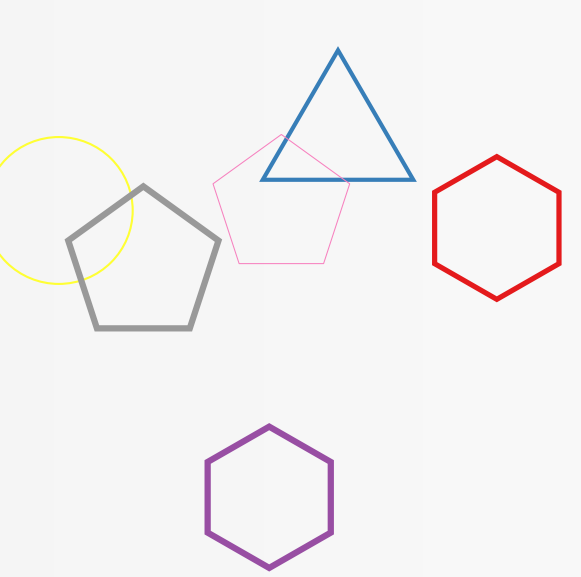[{"shape": "hexagon", "thickness": 2.5, "radius": 0.62, "center": [0.855, 0.604]}, {"shape": "triangle", "thickness": 2, "radius": 0.75, "center": [0.582, 0.763]}, {"shape": "hexagon", "thickness": 3, "radius": 0.61, "center": [0.463, 0.138]}, {"shape": "circle", "thickness": 1, "radius": 0.64, "center": [0.101, 0.635]}, {"shape": "pentagon", "thickness": 0.5, "radius": 0.62, "center": [0.484, 0.643]}, {"shape": "pentagon", "thickness": 3, "radius": 0.68, "center": [0.247, 0.541]}]